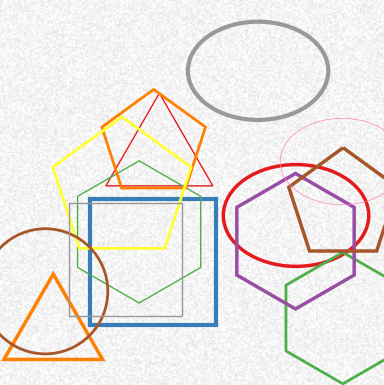[{"shape": "triangle", "thickness": 1, "radius": 0.8, "center": [0.414, 0.597]}, {"shape": "oval", "thickness": 2.5, "radius": 0.94, "center": [0.769, 0.44]}, {"shape": "square", "thickness": 3, "radius": 0.82, "center": [0.397, 0.32]}, {"shape": "hexagon", "thickness": 2, "radius": 0.85, "center": [0.891, 0.174]}, {"shape": "hexagon", "thickness": 1, "radius": 0.92, "center": [0.361, 0.398]}, {"shape": "hexagon", "thickness": 2.5, "radius": 0.88, "center": [0.768, 0.374]}, {"shape": "triangle", "thickness": 2.5, "radius": 0.74, "center": [0.138, 0.14]}, {"shape": "pentagon", "thickness": 2, "radius": 0.71, "center": [0.399, 0.626]}, {"shape": "pentagon", "thickness": 2, "radius": 0.94, "center": [0.317, 0.508]}, {"shape": "pentagon", "thickness": 2.5, "radius": 0.74, "center": [0.891, 0.468]}, {"shape": "circle", "thickness": 2, "radius": 0.81, "center": [0.117, 0.243]}, {"shape": "oval", "thickness": 0.5, "radius": 0.8, "center": [0.888, 0.58]}, {"shape": "oval", "thickness": 3, "radius": 0.91, "center": [0.67, 0.816]}, {"shape": "square", "thickness": 1, "radius": 0.74, "center": [0.325, 0.326]}]